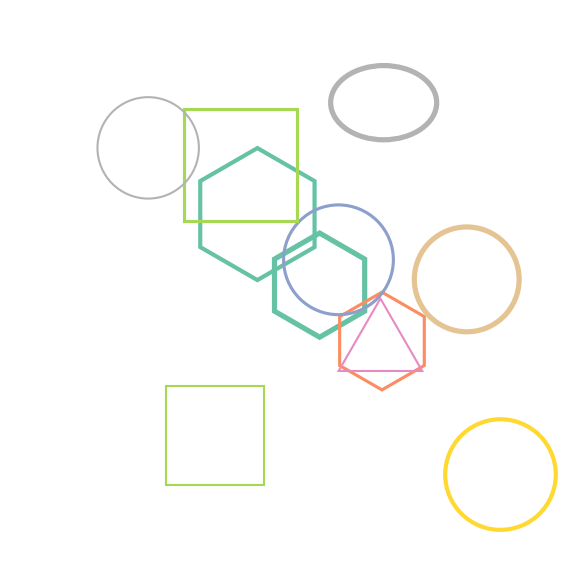[{"shape": "hexagon", "thickness": 2, "radius": 0.57, "center": [0.446, 0.628]}, {"shape": "hexagon", "thickness": 2.5, "radius": 0.45, "center": [0.553, 0.505]}, {"shape": "hexagon", "thickness": 1.5, "radius": 0.42, "center": [0.661, 0.409]}, {"shape": "circle", "thickness": 1.5, "radius": 0.48, "center": [0.586, 0.549]}, {"shape": "triangle", "thickness": 1, "radius": 0.42, "center": [0.659, 0.399]}, {"shape": "square", "thickness": 1.5, "radius": 0.49, "center": [0.416, 0.713]}, {"shape": "square", "thickness": 1, "radius": 0.43, "center": [0.372, 0.245]}, {"shape": "circle", "thickness": 2, "radius": 0.48, "center": [0.867, 0.177]}, {"shape": "circle", "thickness": 2.5, "radius": 0.45, "center": [0.808, 0.515]}, {"shape": "oval", "thickness": 2.5, "radius": 0.46, "center": [0.664, 0.821]}, {"shape": "circle", "thickness": 1, "radius": 0.44, "center": [0.257, 0.743]}]